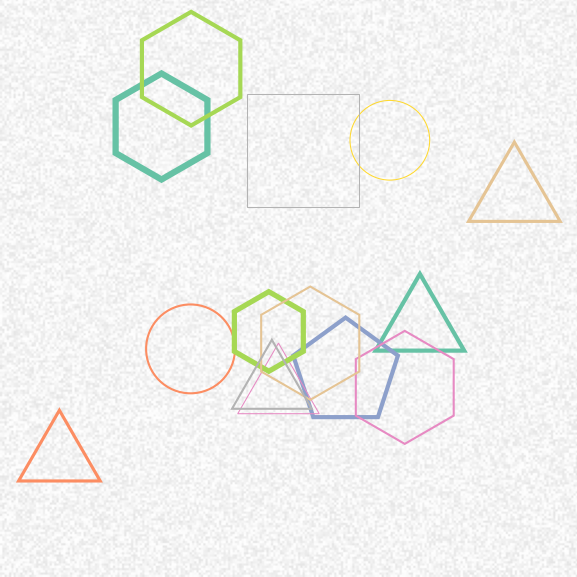[{"shape": "triangle", "thickness": 2, "radius": 0.44, "center": [0.727, 0.436]}, {"shape": "hexagon", "thickness": 3, "radius": 0.46, "center": [0.28, 0.78]}, {"shape": "triangle", "thickness": 1.5, "radius": 0.41, "center": [0.103, 0.207]}, {"shape": "circle", "thickness": 1, "radius": 0.38, "center": [0.33, 0.395]}, {"shape": "pentagon", "thickness": 2, "radius": 0.48, "center": [0.598, 0.354]}, {"shape": "hexagon", "thickness": 1, "radius": 0.49, "center": [0.701, 0.328]}, {"shape": "triangle", "thickness": 0.5, "radius": 0.41, "center": [0.482, 0.324]}, {"shape": "hexagon", "thickness": 2, "radius": 0.49, "center": [0.331, 0.88]}, {"shape": "hexagon", "thickness": 2.5, "radius": 0.34, "center": [0.466, 0.425]}, {"shape": "circle", "thickness": 0.5, "radius": 0.34, "center": [0.675, 0.756]}, {"shape": "hexagon", "thickness": 1, "radius": 0.49, "center": [0.537, 0.405]}, {"shape": "triangle", "thickness": 1.5, "radius": 0.46, "center": [0.891, 0.662]}, {"shape": "triangle", "thickness": 1, "radius": 0.4, "center": [0.471, 0.331]}, {"shape": "square", "thickness": 0.5, "radius": 0.49, "center": [0.525, 0.739]}]